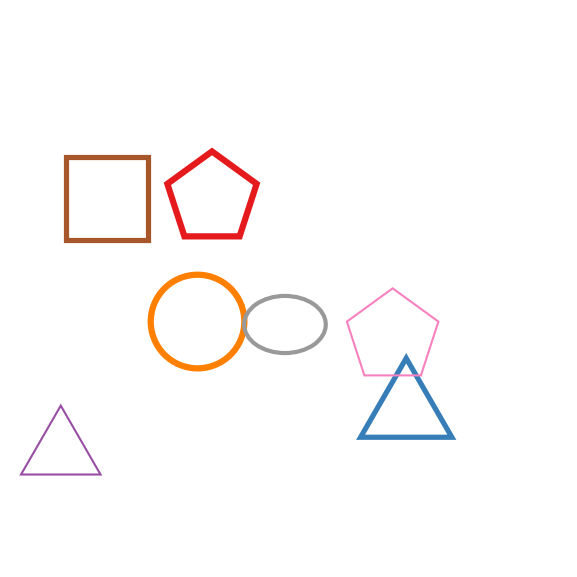[{"shape": "pentagon", "thickness": 3, "radius": 0.41, "center": [0.367, 0.656]}, {"shape": "triangle", "thickness": 2.5, "radius": 0.46, "center": [0.703, 0.288]}, {"shape": "triangle", "thickness": 1, "radius": 0.4, "center": [0.105, 0.217]}, {"shape": "circle", "thickness": 3, "radius": 0.41, "center": [0.342, 0.442]}, {"shape": "square", "thickness": 2.5, "radius": 0.36, "center": [0.185, 0.656]}, {"shape": "pentagon", "thickness": 1, "radius": 0.42, "center": [0.68, 0.416]}, {"shape": "oval", "thickness": 2, "radius": 0.35, "center": [0.493, 0.437]}]